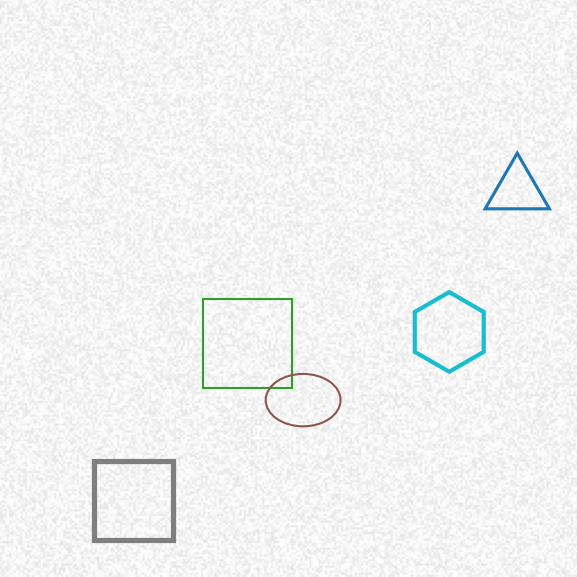[{"shape": "triangle", "thickness": 1.5, "radius": 0.32, "center": [0.896, 0.67]}, {"shape": "square", "thickness": 1, "radius": 0.39, "center": [0.428, 0.404]}, {"shape": "oval", "thickness": 1, "radius": 0.32, "center": [0.525, 0.306]}, {"shape": "square", "thickness": 2.5, "radius": 0.34, "center": [0.231, 0.133]}, {"shape": "hexagon", "thickness": 2, "radius": 0.34, "center": [0.778, 0.424]}]